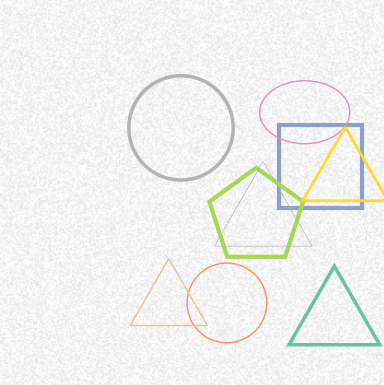[{"shape": "triangle", "thickness": 2.5, "radius": 0.68, "center": [0.868, 0.173]}, {"shape": "circle", "thickness": 1, "radius": 0.52, "center": [0.589, 0.213]}, {"shape": "square", "thickness": 3, "radius": 0.54, "center": [0.833, 0.567]}, {"shape": "oval", "thickness": 1, "radius": 0.58, "center": [0.791, 0.708]}, {"shape": "pentagon", "thickness": 3, "radius": 0.64, "center": [0.666, 0.436]}, {"shape": "triangle", "thickness": 2, "radius": 0.64, "center": [0.897, 0.542]}, {"shape": "triangle", "thickness": 1, "radius": 0.58, "center": [0.438, 0.212]}, {"shape": "circle", "thickness": 2.5, "radius": 0.68, "center": [0.47, 0.668]}, {"shape": "triangle", "thickness": 0.5, "radius": 0.73, "center": [0.684, 0.434]}]